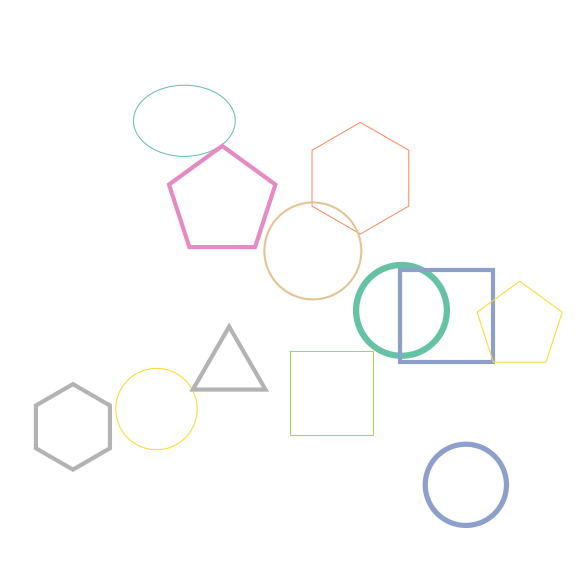[{"shape": "oval", "thickness": 0.5, "radius": 0.44, "center": [0.319, 0.79]}, {"shape": "circle", "thickness": 3, "radius": 0.39, "center": [0.695, 0.462]}, {"shape": "hexagon", "thickness": 0.5, "radius": 0.48, "center": [0.624, 0.691]}, {"shape": "circle", "thickness": 2.5, "radius": 0.35, "center": [0.807, 0.16]}, {"shape": "square", "thickness": 2, "radius": 0.4, "center": [0.773, 0.452]}, {"shape": "pentagon", "thickness": 2, "radius": 0.48, "center": [0.385, 0.65]}, {"shape": "square", "thickness": 0.5, "radius": 0.36, "center": [0.574, 0.319]}, {"shape": "pentagon", "thickness": 0.5, "radius": 0.39, "center": [0.9, 0.435]}, {"shape": "circle", "thickness": 0.5, "radius": 0.35, "center": [0.271, 0.291]}, {"shape": "circle", "thickness": 1, "radius": 0.42, "center": [0.542, 0.565]}, {"shape": "triangle", "thickness": 2, "radius": 0.36, "center": [0.397, 0.361]}, {"shape": "hexagon", "thickness": 2, "radius": 0.37, "center": [0.126, 0.26]}]